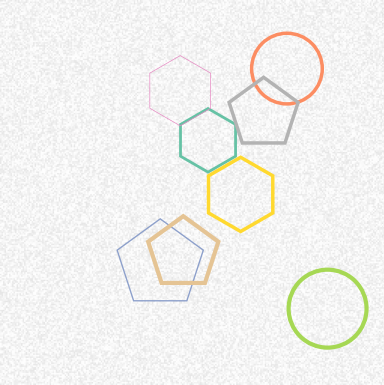[{"shape": "hexagon", "thickness": 2, "radius": 0.41, "center": [0.54, 0.636]}, {"shape": "circle", "thickness": 2.5, "radius": 0.46, "center": [0.745, 0.822]}, {"shape": "pentagon", "thickness": 1, "radius": 0.59, "center": [0.416, 0.314]}, {"shape": "hexagon", "thickness": 0.5, "radius": 0.46, "center": [0.468, 0.764]}, {"shape": "circle", "thickness": 3, "radius": 0.51, "center": [0.851, 0.198]}, {"shape": "hexagon", "thickness": 2.5, "radius": 0.48, "center": [0.625, 0.495]}, {"shape": "pentagon", "thickness": 3, "radius": 0.48, "center": [0.476, 0.343]}, {"shape": "pentagon", "thickness": 2.5, "radius": 0.47, "center": [0.685, 0.705]}]